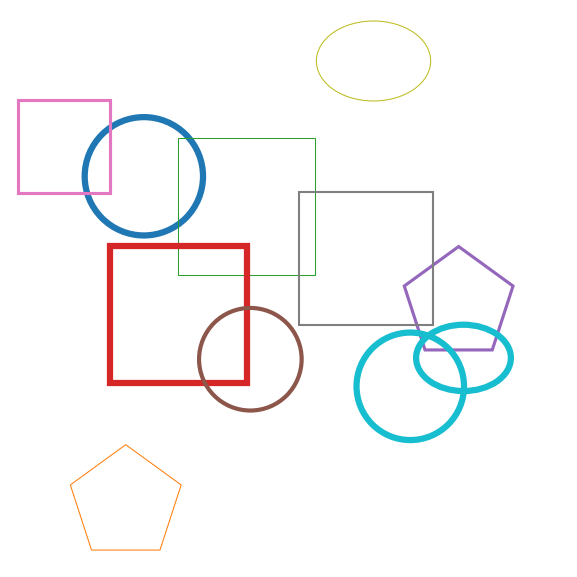[{"shape": "circle", "thickness": 3, "radius": 0.51, "center": [0.249, 0.694]}, {"shape": "pentagon", "thickness": 0.5, "radius": 0.5, "center": [0.218, 0.128]}, {"shape": "square", "thickness": 0.5, "radius": 0.59, "center": [0.426, 0.641]}, {"shape": "square", "thickness": 3, "radius": 0.59, "center": [0.309, 0.455]}, {"shape": "pentagon", "thickness": 1.5, "radius": 0.49, "center": [0.794, 0.473]}, {"shape": "circle", "thickness": 2, "radius": 0.44, "center": [0.433, 0.377]}, {"shape": "square", "thickness": 1.5, "radius": 0.4, "center": [0.111, 0.746]}, {"shape": "square", "thickness": 1, "radius": 0.58, "center": [0.634, 0.552]}, {"shape": "oval", "thickness": 0.5, "radius": 0.49, "center": [0.647, 0.894]}, {"shape": "circle", "thickness": 3, "radius": 0.47, "center": [0.71, 0.33]}, {"shape": "oval", "thickness": 3, "radius": 0.41, "center": [0.803, 0.379]}]